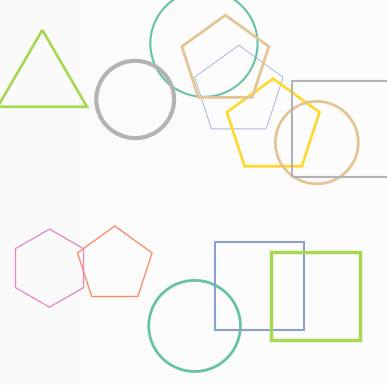[{"shape": "circle", "thickness": 2, "radius": 0.59, "center": [0.502, 0.153]}, {"shape": "circle", "thickness": 1.5, "radius": 0.69, "center": [0.526, 0.887]}, {"shape": "pentagon", "thickness": 1, "radius": 0.51, "center": [0.296, 0.312]}, {"shape": "pentagon", "thickness": 0.5, "radius": 0.6, "center": [0.616, 0.762]}, {"shape": "square", "thickness": 1.5, "radius": 0.57, "center": [0.669, 0.257]}, {"shape": "hexagon", "thickness": 1, "radius": 0.51, "center": [0.128, 0.304]}, {"shape": "square", "thickness": 2.5, "radius": 0.57, "center": [0.814, 0.231]}, {"shape": "triangle", "thickness": 2, "radius": 0.66, "center": [0.109, 0.789]}, {"shape": "pentagon", "thickness": 2, "radius": 0.63, "center": [0.705, 0.67]}, {"shape": "circle", "thickness": 2, "radius": 0.54, "center": [0.818, 0.63]}, {"shape": "pentagon", "thickness": 2, "radius": 0.59, "center": [0.582, 0.843]}, {"shape": "circle", "thickness": 3, "radius": 0.5, "center": [0.349, 0.742]}, {"shape": "square", "thickness": 1.5, "radius": 0.62, "center": [0.878, 0.665]}]